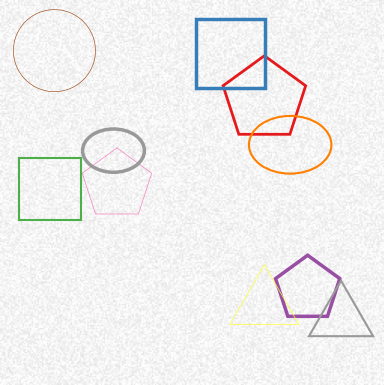[{"shape": "pentagon", "thickness": 2, "radius": 0.56, "center": [0.687, 0.742]}, {"shape": "square", "thickness": 2.5, "radius": 0.45, "center": [0.598, 0.861]}, {"shape": "square", "thickness": 1.5, "radius": 0.4, "center": [0.13, 0.509]}, {"shape": "pentagon", "thickness": 2.5, "radius": 0.44, "center": [0.799, 0.249]}, {"shape": "oval", "thickness": 1.5, "radius": 0.54, "center": [0.754, 0.624]}, {"shape": "triangle", "thickness": 0.5, "radius": 0.52, "center": [0.687, 0.209]}, {"shape": "circle", "thickness": 0.5, "radius": 0.53, "center": [0.141, 0.868]}, {"shape": "pentagon", "thickness": 0.5, "radius": 0.47, "center": [0.304, 0.521]}, {"shape": "triangle", "thickness": 1.5, "radius": 0.48, "center": [0.886, 0.175]}, {"shape": "oval", "thickness": 2.5, "radius": 0.4, "center": [0.295, 0.609]}]